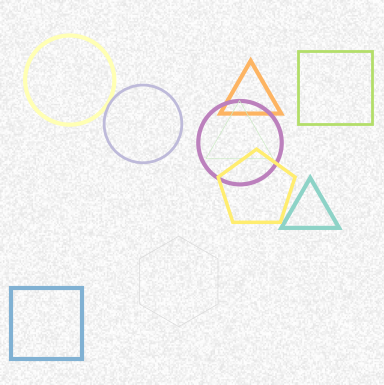[{"shape": "triangle", "thickness": 3, "radius": 0.43, "center": [0.806, 0.451]}, {"shape": "circle", "thickness": 3, "radius": 0.58, "center": [0.181, 0.792]}, {"shape": "circle", "thickness": 2, "radius": 0.5, "center": [0.371, 0.678]}, {"shape": "square", "thickness": 3, "radius": 0.46, "center": [0.121, 0.16]}, {"shape": "triangle", "thickness": 3, "radius": 0.46, "center": [0.651, 0.751]}, {"shape": "square", "thickness": 2, "radius": 0.48, "center": [0.87, 0.772]}, {"shape": "hexagon", "thickness": 0.5, "radius": 0.59, "center": [0.464, 0.269]}, {"shape": "circle", "thickness": 3, "radius": 0.54, "center": [0.623, 0.629]}, {"shape": "triangle", "thickness": 0.5, "radius": 0.5, "center": [0.622, 0.638]}, {"shape": "pentagon", "thickness": 2.5, "radius": 0.53, "center": [0.667, 0.508]}]